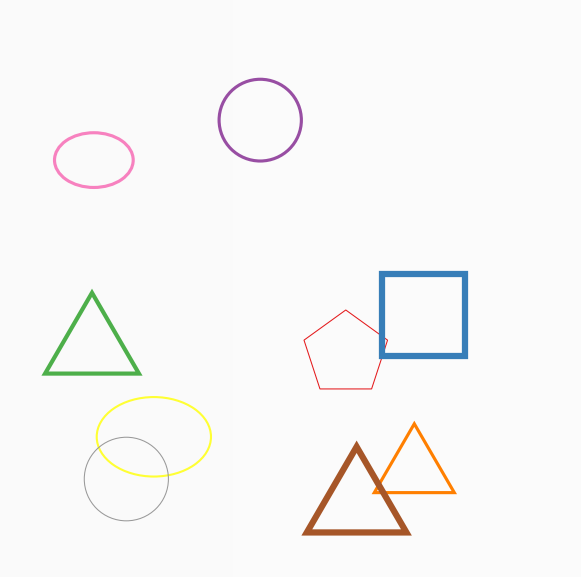[{"shape": "pentagon", "thickness": 0.5, "radius": 0.38, "center": [0.595, 0.387]}, {"shape": "square", "thickness": 3, "radius": 0.36, "center": [0.728, 0.453]}, {"shape": "triangle", "thickness": 2, "radius": 0.47, "center": [0.158, 0.399]}, {"shape": "circle", "thickness": 1.5, "radius": 0.35, "center": [0.448, 0.791]}, {"shape": "triangle", "thickness": 1.5, "radius": 0.4, "center": [0.713, 0.186]}, {"shape": "oval", "thickness": 1, "radius": 0.49, "center": [0.265, 0.243]}, {"shape": "triangle", "thickness": 3, "radius": 0.49, "center": [0.614, 0.127]}, {"shape": "oval", "thickness": 1.5, "radius": 0.34, "center": [0.161, 0.722]}, {"shape": "circle", "thickness": 0.5, "radius": 0.36, "center": [0.217, 0.17]}]